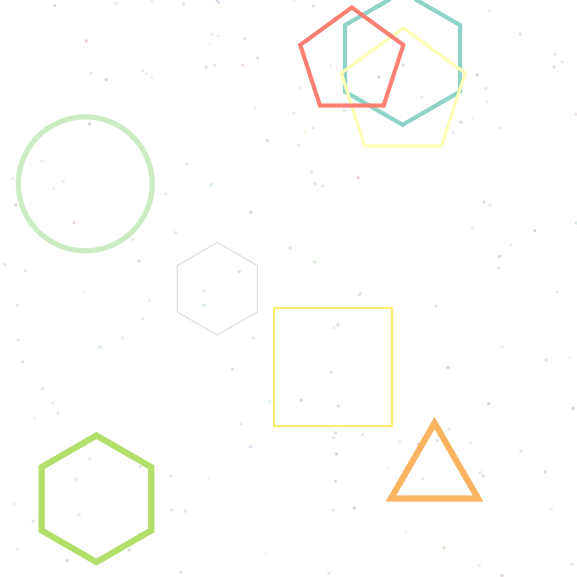[{"shape": "hexagon", "thickness": 2, "radius": 0.58, "center": [0.697, 0.898]}, {"shape": "pentagon", "thickness": 1.5, "radius": 0.56, "center": [0.698, 0.838]}, {"shape": "pentagon", "thickness": 2, "radius": 0.47, "center": [0.609, 0.892]}, {"shape": "triangle", "thickness": 3, "radius": 0.44, "center": [0.752, 0.179]}, {"shape": "hexagon", "thickness": 3, "radius": 0.55, "center": [0.167, 0.135]}, {"shape": "hexagon", "thickness": 0.5, "radius": 0.4, "center": [0.376, 0.499]}, {"shape": "circle", "thickness": 2.5, "radius": 0.58, "center": [0.148, 0.681]}, {"shape": "square", "thickness": 1, "radius": 0.51, "center": [0.576, 0.363]}]